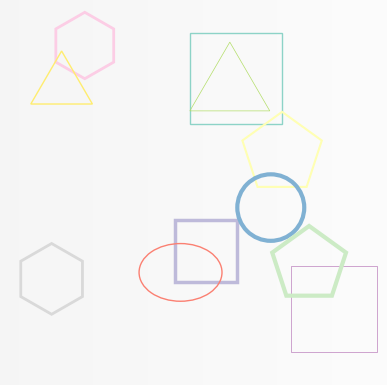[{"shape": "square", "thickness": 1, "radius": 0.59, "center": [0.609, 0.795]}, {"shape": "pentagon", "thickness": 1.5, "radius": 0.54, "center": [0.728, 0.602]}, {"shape": "square", "thickness": 2.5, "radius": 0.4, "center": [0.531, 0.347]}, {"shape": "oval", "thickness": 1, "radius": 0.54, "center": [0.466, 0.292]}, {"shape": "circle", "thickness": 3, "radius": 0.43, "center": [0.699, 0.461]}, {"shape": "triangle", "thickness": 0.5, "radius": 0.6, "center": [0.593, 0.772]}, {"shape": "hexagon", "thickness": 2, "radius": 0.43, "center": [0.219, 0.882]}, {"shape": "hexagon", "thickness": 2, "radius": 0.46, "center": [0.133, 0.276]}, {"shape": "square", "thickness": 0.5, "radius": 0.55, "center": [0.862, 0.197]}, {"shape": "pentagon", "thickness": 3, "radius": 0.5, "center": [0.798, 0.313]}, {"shape": "triangle", "thickness": 1, "radius": 0.46, "center": [0.159, 0.776]}]